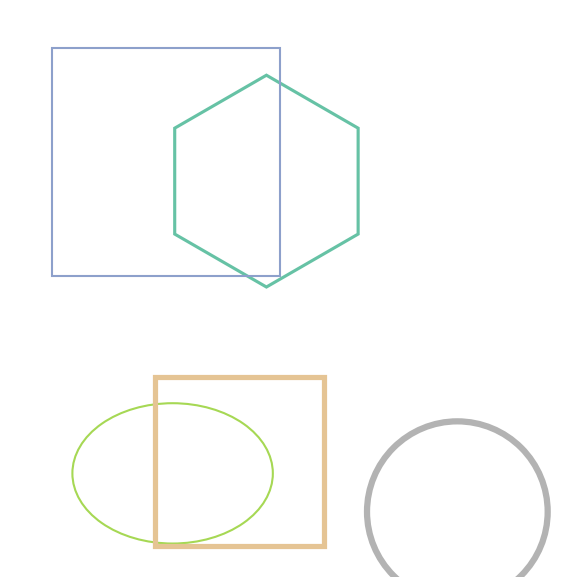[{"shape": "hexagon", "thickness": 1.5, "radius": 0.92, "center": [0.461, 0.686]}, {"shape": "square", "thickness": 1, "radius": 0.99, "center": [0.288, 0.718]}, {"shape": "oval", "thickness": 1, "radius": 0.87, "center": [0.299, 0.179]}, {"shape": "square", "thickness": 2.5, "radius": 0.73, "center": [0.415, 0.2]}, {"shape": "circle", "thickness": 3, "radius": 0.78, "center": [0.792, 0.113]}]